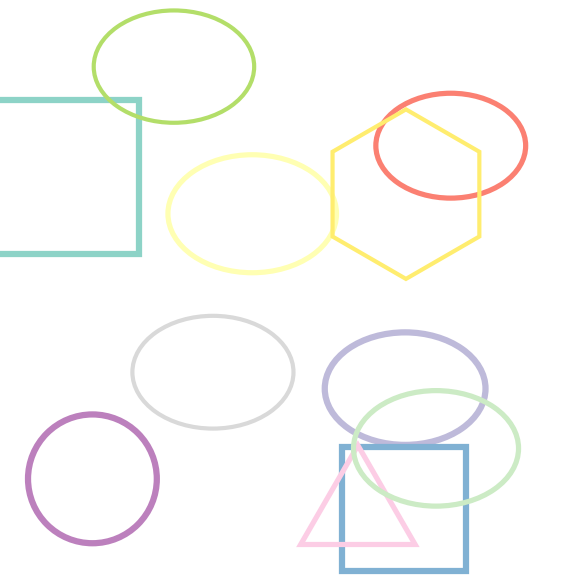[{"shape": "square", "thickness": 3, "radius": 0.67, "center": [0.107, 0.692]}, {"shape": "oval", "thickness": 2.5, "radius": 0.73, "center": [0.437, 0.629]}, {"shape": "oval", "thickness": 3, "radius": 0.7, "center": [0.702, 0.326]}, {"shape": "oval", "thickness": 2.5, "radius": 0.65, "center": [0.781, 0.747]}, {"shape": "square", "thickness": 3, "radius": 0.54, "center": [0.7, 0.117]}, {"shape": "oval", "thickness": 2, "radius": 0.69, "center": [0.301, 0.884]}, {"shape": "triangle", "thickness": 2.5, "radius": 0.57, "center": [0.62, 0.114]}, {"shape": "oval", "thickness": 2, "radius": 0.7, "center": [0.369, 0.355]}, {"shape": "circle", "thickness": 3, "radius": 0.56, "center": [0.16, 0.17]}, {"shape": "oval", "thickness": 2.5, "radius": 0.71, "center": [0.755, 0.223]}, {"shape": "hexagon", "thickness": 2, "radius": 0.73, "center": [0.703, 0.663]}]